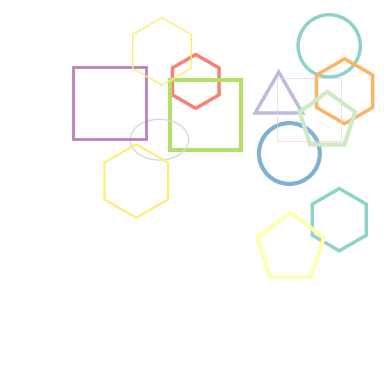[{"shape": "circle", "thickness": 2.5, "radius": 0.4, "center": [0.855, 0.881]}, {"shape": "hexagon", "thickness": 2.5, "radius": 0.4, "center": [0.881, 0.429]}, {"shape": "pentagon", "thickness": 3, "radius": 0.46, "center": [0.755, 0.355]}, {"shape": "triangle", "thickness": 2.5, "radius": 0.35, "center": [0.724, 0.742]}, {"shape": "hexagon", "thickness": 2.5, "radius": 0.35, "center": [0.508, 0.789]}, {"shape": "circle", "thickness": 3, "radius": 0.4, "center": [0.752, 0.601]}, {"shape": "hexagon", "thickness": 2.5, "radius": 0.42, "center": [0.895, 0.763]}, {"shape": "square", "thickness": 3, "radius": 0.46, "center": [0.534, 0.702]}, {"shape": "square", "thickness": 0.5, "radius": 0.41, "center": [0.803, 0.716]}, {"shape": "oval", "thickness": 1, "radius": 0.38, "center": [0.414, 0.637]}, {"shape": "square", "thickness": 2, "radius": 0.47, "center": [0.284, 0.733]}, {"shape": "pentagon", "thickness": 3, "radius": 0.38, "center": [0.85, 0.686]}, {"shape": "hexagon", "thickness": 1.5, "radius": 0.48, "center": [0.354, 0.53]}, {"shape": "hexagon", "thickness": 1, "radius": 0.44, "center": [0.421, 0.867]}]